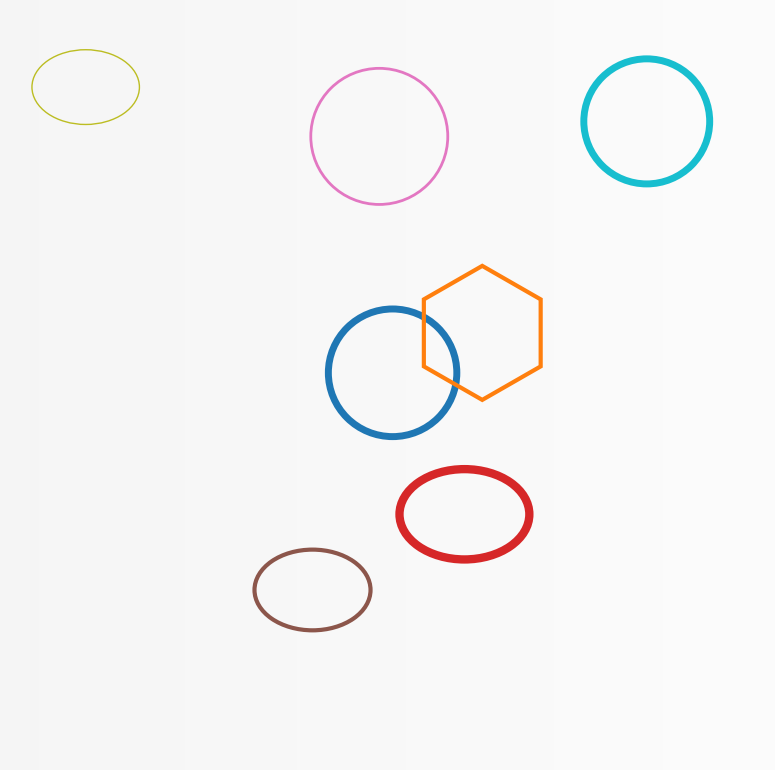[{"shape": "circle", "thickness": 2.5, "radius": 0.41, "center": [0.507, 0.516]}, {"shape": "hexagon", "thickness": 1.5, "radius": 0.44, "center": [0.622, 0.568]}, {"shape": "oval", "thickness": 3, "radius": 0.42, "center": [0.599, 0.332]}, {"shape": "oval", "thickness": 1.5, "radius": 0.37, "center": [0.403, 0.234]}, {"shape": "circle", "thickness": 1, "radius": 0.44, "center": [0.489, 0.823]}, {"shape": "oval", "thickness": 0.5, "radius": 0.35, "center": [0.111, 0.887]}, {"shape": "circle", "thickness": 2.5, "radius": 0.41, "center": [0.835, 0.842]}]